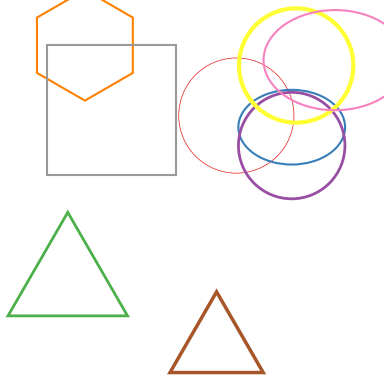[{"shape": "circle", "thickness": 0.5, "radius": 0.75, "center": [0.614, 0.7]}, {"shape": "oval", "thickness": 1.5, "radius": 0.69, "center": [0.758, 0.67]}, {"shape": "triangle", "thickness": 2, "radius": 0.9, "center": [0.176, 0.269]}, {"shape": "circle", "thickness": 2, "radius": 0.69, "center": [0.758, 0.622]}, {"shape": "hexagon", "thickness": 1.5, "radius": 0.72, "center": [0.221, 0.882]}, {"shape": "circle", "thickness": 3, "radius": 0.74, "center": [0.769, 0.83]}, {"shape": "triangle", "thickness": 2.5, "radius": 0.7, "center": [0.563, 0.102]}, {"shape": "oval", "thickness": 1.5, "radius": 0.93, "center": [0.87, 0.844]}, {"shape": "square", "thickness": 1.5, "radius": 0.84, "center": [0.29, 0.715]}]